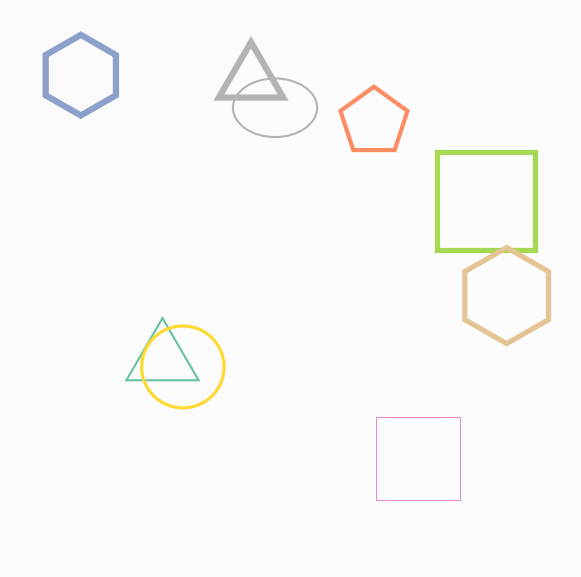[{"shape": "triangle", "thickness": 1, "radius": 0.36, "center": [0.28, 0.377]}, {"shape": "pentagon", "thickness": 2, "radius": 0.3, "center": [0.643, 0.788]}, {"shape": "hexagon", "thickness": 3, "radius": 0.35, "center": [0.139, 0.869]}, {"shape": "square", "thickness": 0.5, "radius": 0.36, "center": [0.719, 0.206]}, {"shape": "square", "thickness": 2.5, "radius": 0.42, "center": [0.837, 0.651]}, {"shape": "circle", "thickness": 1.5, "radius": 0.35, "center": [0.315, 0.364]}, {"shape": "hexagon", "thickness": 2.5, "radius": 0.42, "center": [0.872, 0.487]}, {"shape": "triangle", "thickness": 3, "radius": 0.32, "center": [0.432, 0.862]}, {"shape": "oval", "thickness": 1, "radius": 0.36, "center": [0.473, 0.813]}]